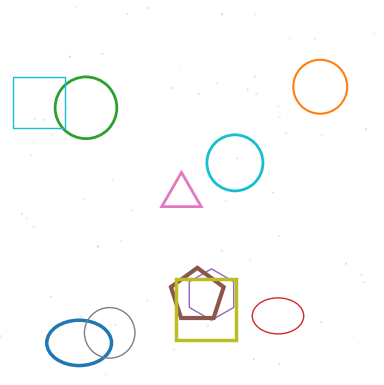[{"shape": "oval", "thickness": 2.5, "radius": 0.42, "center": [0.206, 0.109]}, {"shape": "circle", "thickness": 1.5, "radius": 0.35, "center": [0.832, 0.775]}, {"shape": "circle", "thickness": 2, "radius": 0.4, "center": [0.223, 0.72]}, {"shape": "oval", "thickness": 1, "radius": 0.33, "center": [0.722, 0.179]}, {"shape": "hexagon", "thickness": 1, "radius": 0.33, "center": [0.549, 0.235]}, {"shape": "pentagon", "thickness": 3, "radius": 0.36, "center": [0.513, 0.232]}, {"shape": "triangle", "thickness": 2, "radius": 0.3, "center": [0.471, 0.493]}, {"shape": "circle", "thickness": 1, "radius": 0.33, "center": [0.285, 0.136]}, {"shape": "square", "thickness": 2.5, "radius": 0.39, "center": [0.534, 0.196]}, {"shape": "square", "thickness": 1, "radius": 0.33, "center": [0.102, 0.734]}, {"shape": "circle", "thickness": 2, "radius": 0.36, "center": [0.61, 0.577]}]